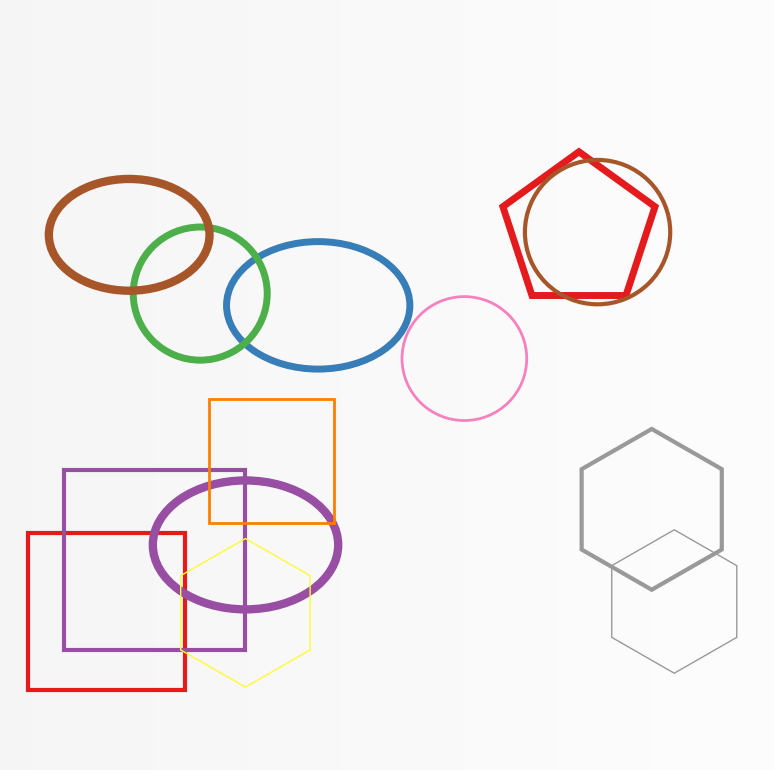[{"shape": "pentagon", "thickness": 2.5, "radius": 0.52, "center": [0.747, 0.7]}, {"shape": "square", "thickness": 1.5, "radius": 0.51, "center": [0.137, 0.206]}, {"shape": "oval", "thickness": 2.5, "radius": 0.59, "center": [0.411, 0.603]}, {"shape": "circle", "thickness": 2.5, "radius": 0.43, "center": [0.258, 0.619]}, {"shape": "oval", "thickness": 3, "radius": 0.6, "center": [0.317, 0.292]}, {"shape": "square", "thickness": 1.5, "radius": 0.59, "center": [0.199, 0.273]}, {"shape": "square", "thickness": 1, "radius": 0.4, "center": [0.351, 0.401]}, {"shape": "hexagon", "thickness": 0.5, "radius": 0.48, "center": [0.317, 0.204]}, {"shape": "circle", "thickness": 1.5, "radius": 0.47, "center": [0.771, 0.699]}, {"shape": "oval", "thickness": 3, "radius": 0.52, "center": [0.167, 0.695]}, {"shape": "circle", "thickness": 1, "radius": 0.4, "center": [0.599, 0.534]}, {"shape": "hexagon", "thickness": 1.5, "radius": 0.52, "center": [0.841, 0.338]}, {"shape": "hexagon", "thickness": 0.5, "radius": 0.47, "center": [0.87, 0.219]}]